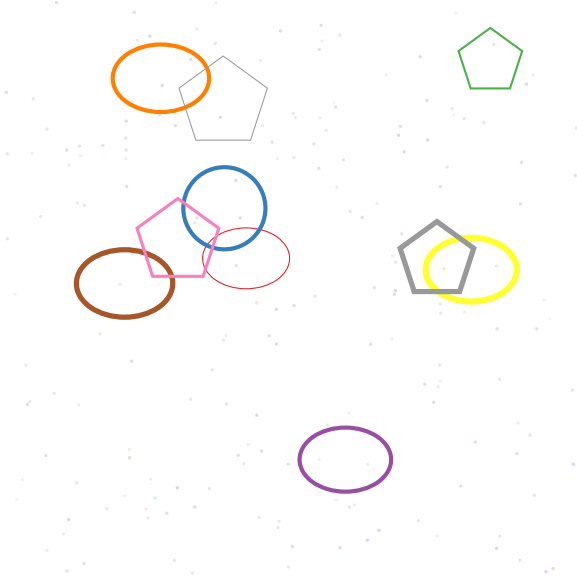[{"shape": "oval", "thickness": 0.5, "radius": 0.38, "center": [0.426, 0.552]}, {"shape": "circle", "thickness": 2, "radius": 0.36, "center": [0.389, 0.639]}, {"shape": "pentagon", "thickness": 1, "radius": 0.29, "center": [0.849, 0.893]}, {"shape": "oval", "thickness": 2, "radius": 0.4, "center": [0.598, 0.203]}, {"shape": "oval", "thickness": 2, "radius": 0.42, "center": [0.279, 0.864]}, {"shape": "oval", "thickness": 3, "radius": 0.39, "center": [0.816, 0.532]}, {"shape": "oval", "thickness": 2.5, "radius": 0.42, "center": [0.216, 0.508]}, {"shape": "pentagon", "thickness": 1.5, "radius": 0.37, "center": [0.308, 0.581]}, {"shape": "pentagon", "thickness": 0.5, "radius": 0.4, "center": [0.386, 0.822]}, {"shape": "pentagon", "thickness": 2.5, "radius": 0.34, "center": [0.757, 0.548]}]